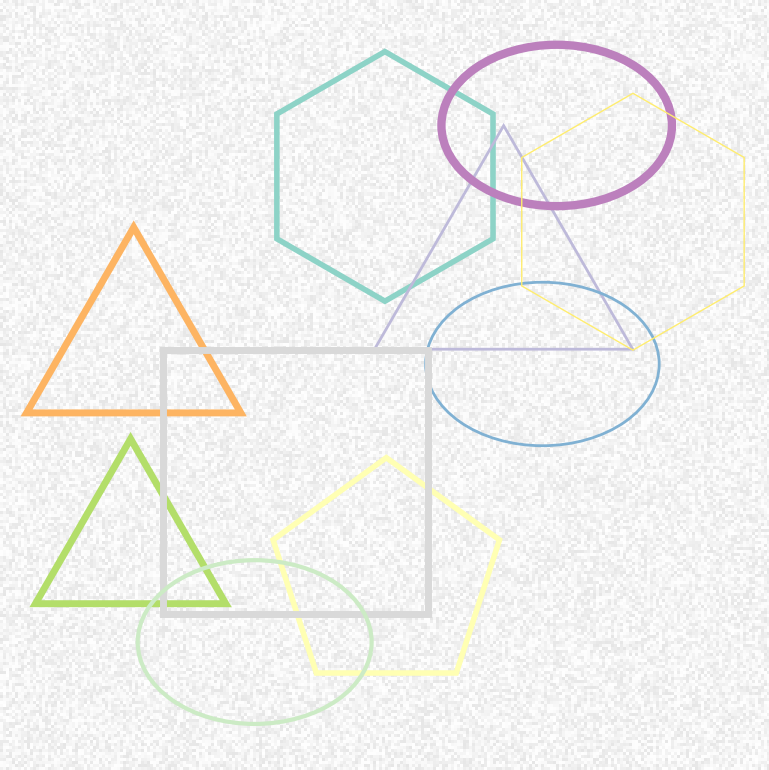[{"shape": "hexagon", "thickness": 2, "radius": 0.81, "center": [0.5, 0.771]}, {"shape": "pentagon", "thickness": 2, "radius": 0.77, "center": [0.502, 0.251]}, {"shape": "triangle", "thickness": 1, "radius": 0.97, "center": [0.654, 0.643]}, {"shape": "oval", "thickness": 1, "radius": 0.76, "center": [0.704, 0.527]}, {"shape": "triangle", "thickness": 2.5, "radius": 0.8, "center": [0.174, 0.544]}, {"shape": "triangle", "thickness": 2.5, "radius": 0.71, "center": [0.17, 0.287]}, {"shape": "square", "thickness": 2.5, "radius": 0.86, "center": [0.384, 0.374]}, {"shape": "oval", "thickness": 3, "radius": 0.75, "center": [0.723, 0.837]}, {"shape": "oval", "thickness": 1.5, "radius": 0.76, "center": [0.331, 0.166]}, {"shape": "hexagon", "thickness": 0.5, "radius": 0.83, "center": [0.822, 0.712]}]